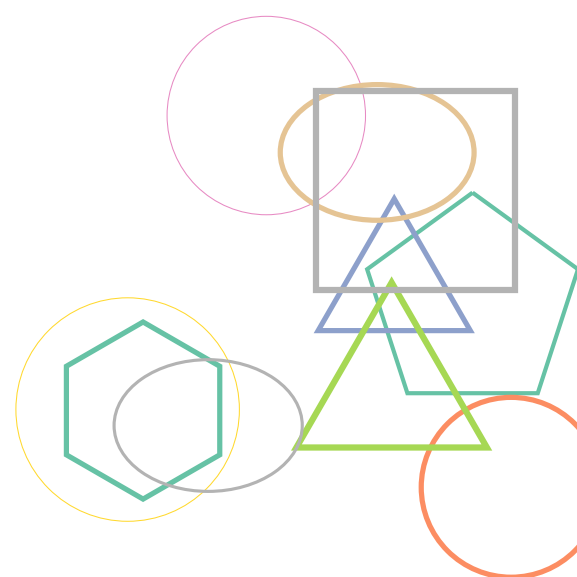[{"shape": "pentagon", "thickness": 2, "radius": 0.96, "center": [0.818, 0.474]}, {"shape": "hexagon", "thickness": 2.5, "radius": 0.77, "center": [0.248, 0.288]}, {"shape": "circle", "thickness": 2.5, "radius": 0.78, "center": [0.885, 0.155]}, {"shape": "triangle", "thickness": 2.5, "radius": 0.76, "center": [0.683, 0.503]}, {"shape": "circle", "thickness": 0.5, "radius": 0.86, "center": [0.461, 0.799]}, {"shape": "triangle", "thickness": 3, "radius": 0.95, "center": [0.678, 0.319]}, {"shape": "circle", "thickness": 0.5, "radius": 0.97, "center": [0.221, 0.29]}, {"shape": "oval", "thickness": 2.5, "radius": 0.84, "center": [0.653, 0.735]}, {"shape": "oval", "thickness": 1.5, "radius": 0.81, "center": [0.36, 0.262]}, {"shape": "square", "thickness": 3, "radius": 0.86, "center": [0.72, 0.669]}]